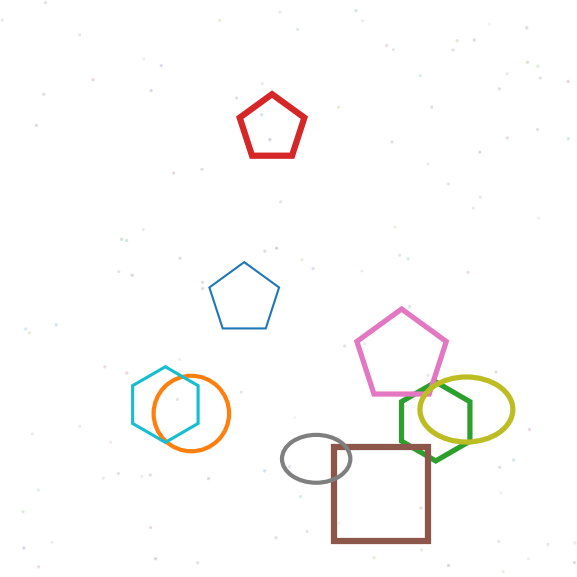[{"shape": "pentagon", "thickness": 1, "radius": 0.32, "center": [0.423, 0.482]}, {"shape": "circle", "thickness": 2, "radius": 0.33, "center": [0.331, 0.283]}, {"shape": "hexagon", "thickness": 2.5, "radius": 0.34, "center": [0.755, 0.269]}, {"shape": "pentagon", "thickness": 3, "radius": 0.29, "center": [0.471, 0.777]}, {"shape": "square", "thickness": 3, "radius": 0.41, "center": [0.66, 0.144]}, {"shape": "pentagon", "thickness": 2.5, "radius": 0.41, "center": [0.695, 0.383]}, {"shape": "oval", "thickness": 2, "radius": 0.3, "center": [0.547, 0.205]}, {"shape": "oval", "thickness": 2.5, "radius": 0.4, "center": [0.808, 0.29]}, {"shape": "hexagon", "thickness": 1.5, "radius": 0.33, "center": [0.286, 0.299]}]